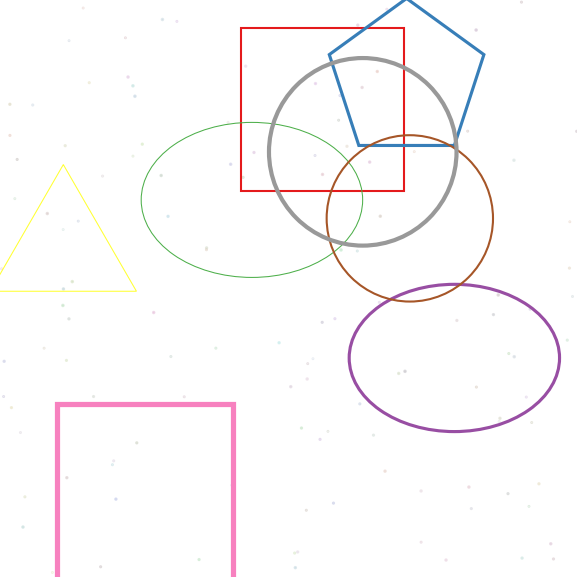[{"shape": "square", "thickness": 1, "radius": 0.7, "center": [0.558, 0.809]}, {"shape": "pentagon", "thickness": 1.5, "radius": 0.7, "center": [0.704, 0.861]}, {"shape": "oval", "thickness": 0.5, "radius": 0.96, "center": [0.436, 0.653]}, {"shape": "oval", "thickness": 1.5, "radius": 0.91, "center": [0.787, 0.379]}, {"shape": "triangle", "thickness": 0.5, "radius": 0.73, "center": [0.11, 0.568]}, {"shape": "circle", "thickness": 1, "radius": 0.72, "center": [0.71, 0.621]}, {"shape": "square", "thickness": 2.5, "radius": 0.76, "center": [0.251, 0.148]}, {"shape": "circle", "thickness": 2, "radius": 0.81, "center": [0.628, 0.736]}]